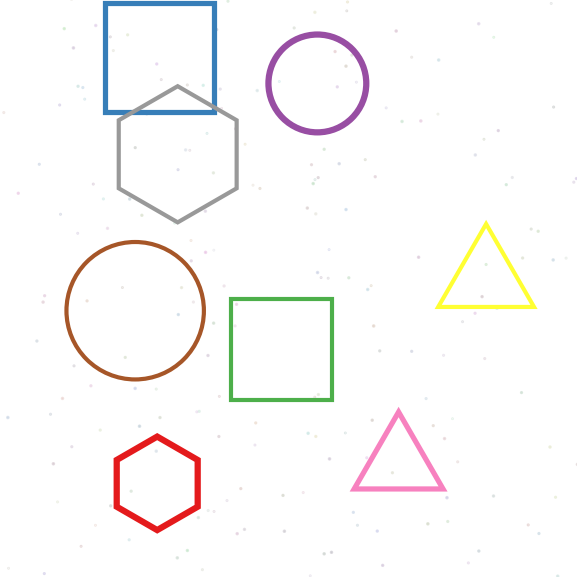[{"shape": "hexagon", "thickness": 3, "radius": 0.4, "center": [0.272, 0.162]}, {"shape": "square", "thickness": 2.5, "radius": 0.47, "center": [0.277, 0.899]}, {"shape": "square", "thickness": 2, "radius": 0.44, "center": [0.487, 0.395]}, {"shape": "circle", "thickness": 3, "radius": 0.42, "center": [0.55, 0.855]}, {"shape": "triangle", "thickness": 2, "radius": 0.48, "center": [0.842, 0.516]}, {"shape": "circle", "thickness": 2, "radius": 0.59, "center": [0.234, 0.461]}, {"shape": "triangle", "thickness": 2.5, "radius": 0.44, "center": [0.69, 0.197]}, {"shape": "hexagon", "thickness": 2, "radius": 0.59, "center": [0.308, 0.732]}]